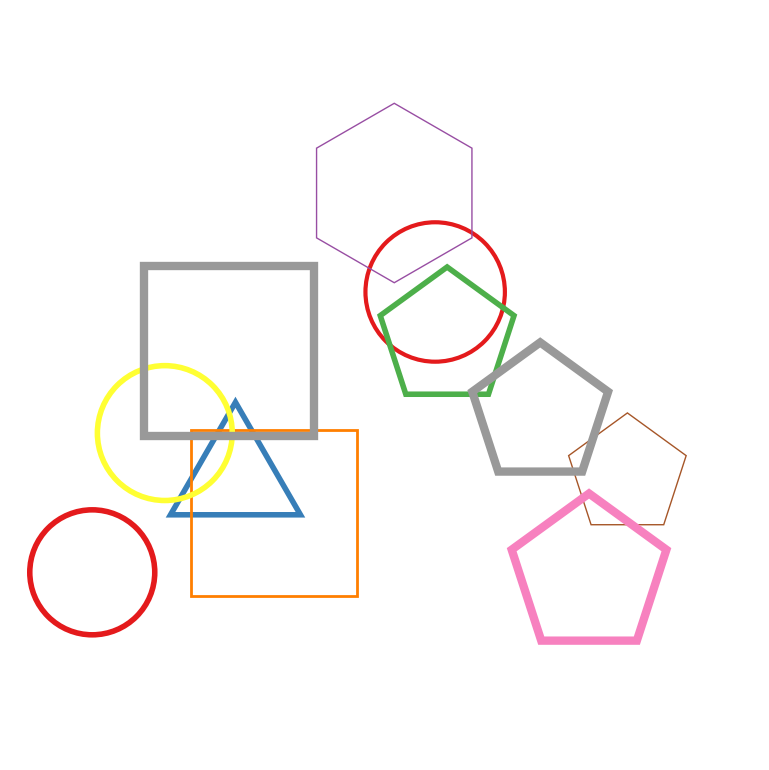[{"shape": "circle", "thickness": 1.5, "radius": 0.45, "center": [0.565, 0.621]}, {"shape": "circle", "thickness": 2, "radius": 0.41, "center": [0.12, 0.257]}, {"shape": "triangle", "thickness": 2, "radius": 0.49, "center": [0.306, 0.38]}, {"shape": "pentagon", "thickness": 2, "radius": 0.46, "center": [0.581, 0.562]}, {"shape": "hexagon", "thickness": 0.5, "radius": 0.58, "center": [0.512, 0.749]}, {"shape": "square", "thickness": 1, "radius": 0.54, "center": [0.356, 0.333]}, {"shape": "circle", "thickness": 2, "radius": 0.44, "center": [0.214, 0.438]}, {"shape": "pentagon", "thickness": 0.5, "radius": 0.4, "center": [0.815, 0.383]}, {"shape": "pentagon", "thickness": 3, "radius": 0.53, "center": [0.765, 0.253]}, {"shape": "pentagon", "thickness": 3, "radius": 0.46, "center": [0.702, 0.463]}, {"shape": "square", "thickness": 3, "radius": 0.55, "center": [0.297, 0.545]}]